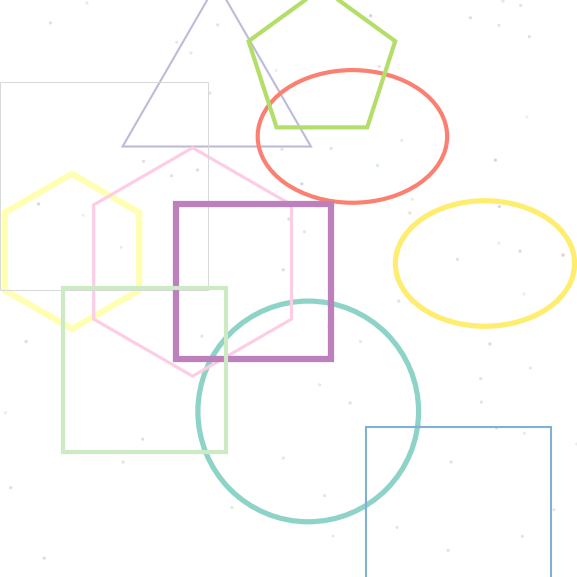[{"shape": "circle", "thickness": 2.5, "radius": 0.96, "center": [0.534, 0.287]}, {"shape": "hexagon", "thickness": 3, "radius": 0.67, "center": [0.125, 0.564]}, {"shape": "triangle", "thickness": 1, "radius": 0.94, "center": [0.375, 0.84]}, {"shape": "oval", "thickness": 2, "radius": 0.82, "center": [0.61, 0.763]}, {"shape": "square", "thickness": 1, "radius": 0.8, "center": [0.794, 0.1]}, {"shape": "pentagon", "thickness": 2, "radius": 0.67, "center": [0.557, 0.887]}, {"shape": "hexagon", "thickness": 1.5, "radius": 0.99, "center": [0.333, 0.546]}, {"shape": "square", "thickness": 0.5, "radius": 0.9, "center": [0.18, 0.677]}, {"shape": "square", "thickness": 3, "radius": 0.67, "center": [0.439, 0.512]}, {"shape": "square", "thickness": 2, "radius": 0.71, "center": [0.25, 0.358]}, {"shape": "oval", "thickness": 2.5, "radius": 0.78, "center": [0.84, 0.543]}]